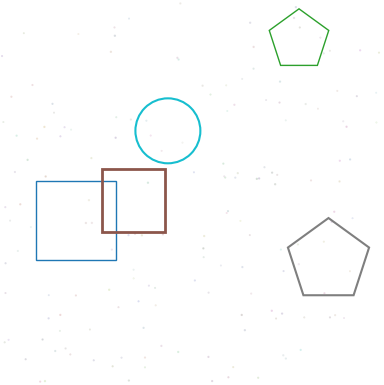[{"shape": "square", "thickness": 1, "radius": 0.52, "center": [0.198, 0.427]}, {"shape": "pentagon", "thickness": 1, "radius": 0.41, "center": [0.777, 0.896]}, {"shape": "square", "thickness": 2, "radius": 0.41, "center": [0.346, 0.48]}, {"shape": "pentagon", "thickness": 1.5, "radius": 0.55, "center": [0.853, 0.323]}, {"shape": "circle", "thickness": 1.5, "radius": 0.42, "center": [0.436, 0.66]}]